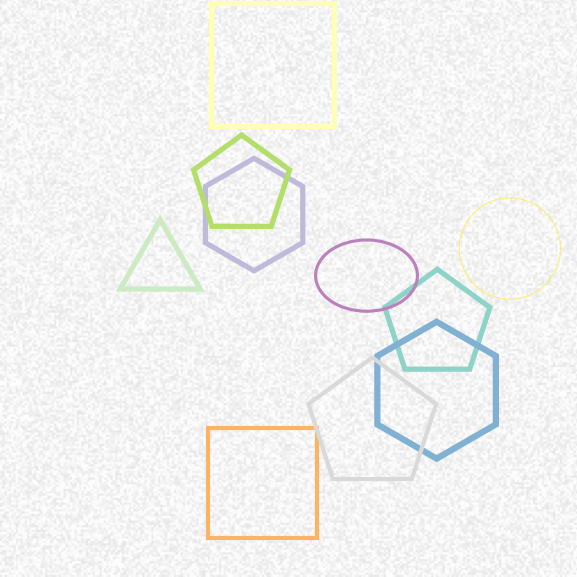[{"shape": "pentagon", "thickness": 2.5, "radius": 0.48, "center": [0.757, 0.437]}, {"shape": "square", "thickness": 2.5, "radius": 0.53, "center": [0.472, 0.888]}, {"shape": "hexagon", "thickness": 2.5, "radius": 0.49, "center": [0.44, 0.628]}, {"shape": "hexagon", "thickness": 3, "radius": 0.59, "center": [0.756, 0.323]}, {"shape": "square", "thickness": 2, "radius": 0.48, "center": [0.455, 0.163]}, {"shape": "pentagon", "thickness": 2.5, "radius": 0.44, "center": [0.418, 0.678]}, {"shape": "pentagon", "thickness": 2, "radius": 0.58, "center": [0.645, 0.264]}, {"shape": "oval", "thickness": 1.5, "radius": 0.44, "center": [0.635, 0.522]}, {"shape": "triangle", "thickness": 2.5, "radius": 0.4, "center": [0.277, 0.539]}, {"shape": "circle", "thickness": 0.5, "radius": 0.44, "center": [0.883, 0.569]}]